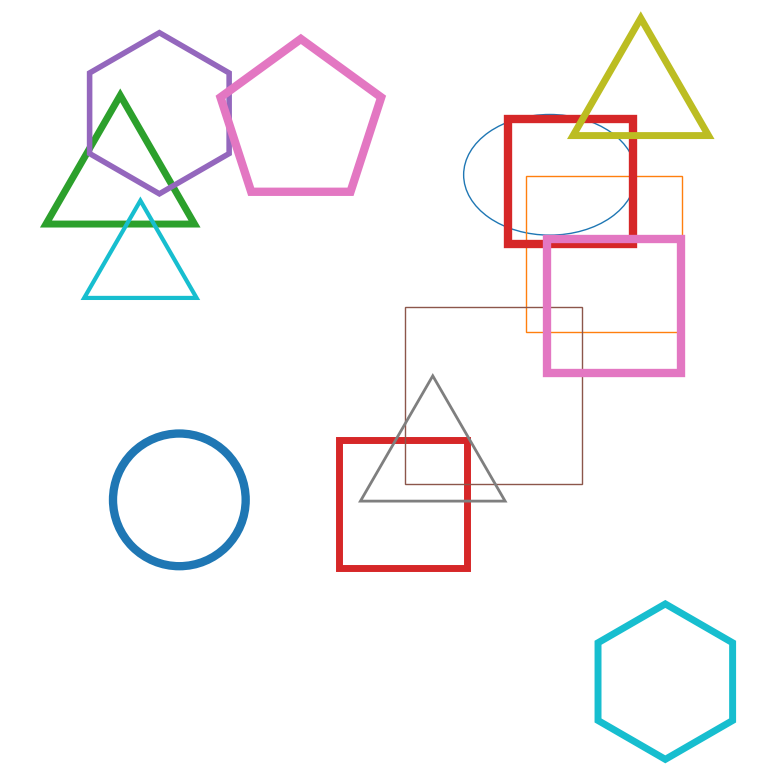[{"shape": "oval", "thickness": 0.5, "radius": 0.56, "center": [0.714, 0.773]}, {"shape": "circle", "thickness": 3, "radius": 0.43, "center": [0.233, 0.351]}, {"shape": "square", "thickness": 0.5, "radius": 0.51, "center": [0.784, 0.67]}, {"shape": "triangle", "thickness": 2.5, "radius": 0.56, "center": [0.156, 0.765]}, {"shape": "square", "thickness": 3, "radius": 0.41, "center": [0.741, 0.764]}, {"shape": "square", "thickness": 2.5, "radius": 0.42, "center": [0.523, 0.345]}, {"shape": "hexagon", "thickness": 2, "radius": 0.52, "center": [0.207, 0.853]}, {"shape": "square", "thickness": 0.5, "radius": 0.58, "center": [0.641, 0.486]}, {"shape": "square", "thickness": 3, "radius": 0.44, "center": [0.797, 0.603]}, {"shape": "pentagon", "thickness": 3, "radius": 0.55, "center": [0.391, 0.84]}, {"shape": "triangle", "thickness": 1, "radius": 0.54, "center": [0.562, 0.403]}, {"shape": "triangle", "thickness": 2.5, "radius": 0.51, "center": [0.832, 0.875]}, {"shape": "triangle", "thickness": 1.5, "radius": 0.42, "center": [0.182, 0.655]}, {"shape": "hexagon", "thickness": 2.5, "radius": 0.5, "center": [0.864, 0.115]}]